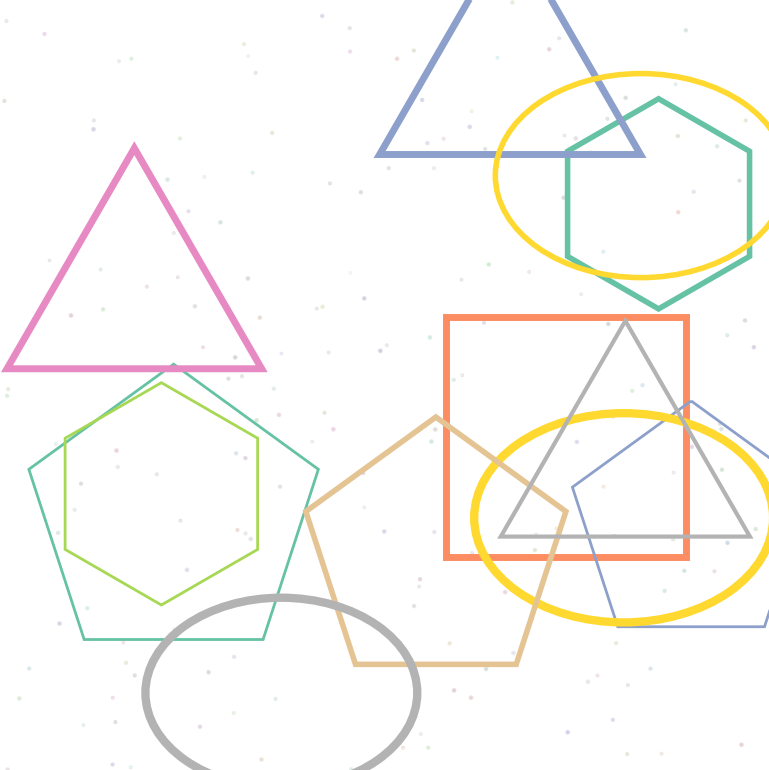[{"shape": "hexagon", "thickness": 2, "radius": 0.68, "center": [0.855, 0.735]}, {"shape": "pentagon", "thickness": 1, "radius": 0.99, "center": [0.225, 0.329]}, {"shape": "square", "thickness": 2.5, "radius": 0.78, "center": [0.735, 0.432]}, {"shape": "pentagon", "thickness": 1, "radius": 0.81, "center": [0.898, 0.317]}, {"shape": "triangle", "thickness": 2.5, "radius": 0.98, "center": [0.662, 0.897]}, {"shape": "triangle", "thickness": 2.5, "radius": 0.95, "center": [0.174, 0.617]}, {"shape": "hexagon", "thickness": 1, "radius": 0.72, "center": [0.21, 0.359]}, {"shape": "oval", "thickness": 3, "radius": 0.97, "center": [0.81, 0.328]}, {"shape": "oval", "thickness": 2, "radius": 0.95, "center": [0.833, 0.772]}, {"shape": "pentagon", "thickness": 2, "radius": 0.89, "center": [0.566, 0.281]}, {"shape": "triangle", "thickness": 1.5, "radius": 0.93, "center": [0.812, 0.397]}, {"shape": "oval", "thickness": 3, "radius": 0.88, "center": [0.365, 0.1]}]